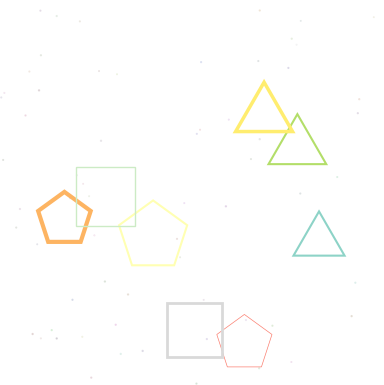[{"shape": "triangle", "thickness": 1.5, "radius": 0.38, "center": [0.829, 0.374]}, {"shape": "pentagon", "thickness": 1.5, "radius": 0.47, "center": [0.398, 0.386]}, {"shape": "pentagon", "thickness": 0.5, "radius": 0.38, "center": [0.635, 0.108]}, {"shape": "pentagon", "thickness": 3, "radius": 0.36, "center": [0.167, 0.43]}, {"shape": "triangle", "thickness": 1.5, "radius": 0.43, "center": [0.772, 0.617]}, {"shape": "square", "thickness": 2, "radius": 0.35, "center": [0.505, 0.143]}, {"shape": "square", "thickness": 1, "radius": 0.39, "center": [0.274, 0.49]}, {"shape": "triangle", "thickness": 2.5, "radius": 0.43, "center": [0.686, 0.701]}]